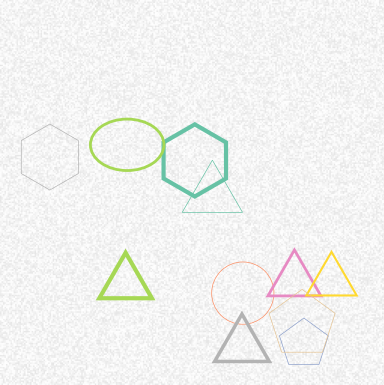[{"shape": "hexagon", "thickness": 3, "radius": 0.47, "center": [0.506, 0.583]}, {"shape": "triangle", "thickness": 0.5, "radius": 0.45, "center": [0.552, 0.494]}, {"shape": "circle", "thickness": 0.5, "radius": 0.4, "center": [0.631, 0.239]}, {"shape": "pentagon", "thickness": 0.5, "radius": 0.33, "center": [0.789, 0.107]}, {"shape": "triangle", "thickness": 2, "radius": 0.4, "center": [0.765, 0.271]}, {"shape": "triangle", "thickness": 3, "radius": 0.39, "center": [0.326, 0.265]}, {"shape": "oval", "thickness": 2, "radius": 0.48, "center": [0.33, 0.624]}, {"shape": "triangle", "thickness": 1.5, "radius": 0.38, "center": [0.861, 0.27]}, {"shape": "pentagon", "thickness": 0.5, "radius": 0.45, "center": [0.785, 0.158]}, {"shape": "hexagon", "thickness": 0.5, "radius": 0.43, "center": [0.129, 0.592]}, {"shape": "triangle", "thickness": 2.5, "radius": 0.41, "center": [0.628, 0.102]}]